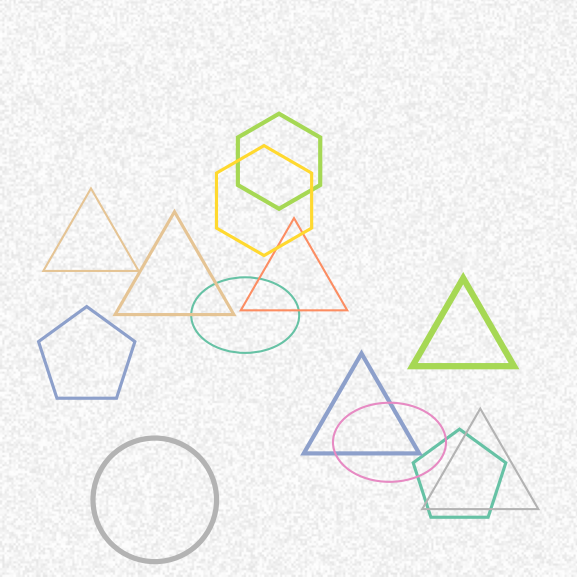[{"shape": "pentagon", "thickness": 1.5, "radius": 0.42, "center": [0.796, 0.172]}, {"shape": "oval", "thickness": 1, "radius": 0.47, "center": [0.425, 0.454]}, {"shape": "triangle", "thickness": 1, "radius": 0.53, "center": [0.509, 0.515]}, {"shape": "pentagon", "thickness": 1.5, "radius": 0.44, "center": [0.15, 0.381]}, {"shape": "triangle", "thickness": 2, "radius": 0.58, "center": [0.626, 0.272]}, {"shape": "oval", "thickness": 1, "radius": 0.49, "center": [0.674, 0.233]}, {"shape": "triangle", "thickness": 3, "radius": 0.51, "center": [0.802, 0.416]}, {"shape": "hexagon", "thickness": 2, "radius": 0.41, "center": [0.483, 0.72]}, {"shape": "hexagon", "thickness": 1.5, "radius": 0.48, "center": [0.457, 0.652]}, {"shape": "triangle", "thickness": 1, "radius": 0.48, "center": [0.158, 0.578]}, {"shape": "triangle", "thickness": 1.5, "radius": 0.59, "center": [0.302, 0.514]}, {"shape": "circle", "thickness": 2.5, "radius": 0.53, "center": [0.268, 0.134]}, {"shape": "triangle", "thickness": 1, "radius": 0.58, "center": [0.832, 0.176]}]